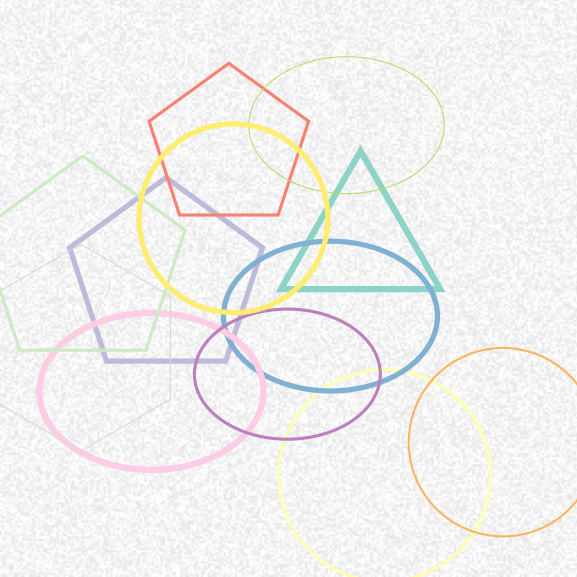[{"shape": "triangle", "thickness": 3, "radius": 0.8, "center": [0.624, 0.578]}, {"shape": "circle", "thickness": 1.5, "radius": 0.92, "center": [0.666, 0.176]}, {"shape": "pentagon", "thickness": 2.5, "radius": 0.88, "center": [0.288, 0.516]}, {"shape": "pentagon", "thickness": 1.5, "radius": 0.73, "center": [0.396, 0.744]}, {"shape": "oval", "thickness": 2.5, "radius": 0.93, "center": [0.572, 0.452]}, {"shape": "circle", "thickness": 1, "radius": 0.82, "center": [0.871, 0.233]}, {"shape": "oval", "thickness": 0.5, "radius": 0.85, "center": [0.6, 0.782]}, {"shape": "oval", "thickness": 3, "radius": 0.97, "center": [0.262, 0.321]}, {"shape": "hexagon", "thickness": 0.5, "radius": 0.89, "center": [0.14, 0.397]}, {"shape": "oval", "thickness": 1.5, "radius": 0.8, "center": [0.498, 0.351]}, {"shape": "pentagon", "thickness": 1.5, "radius": 0.93, "center": [0.143, 0.543]}, {"shape": "circle", "thickness": 2.5, "radius": 0.82, "center": [0.404, 0.621]}]